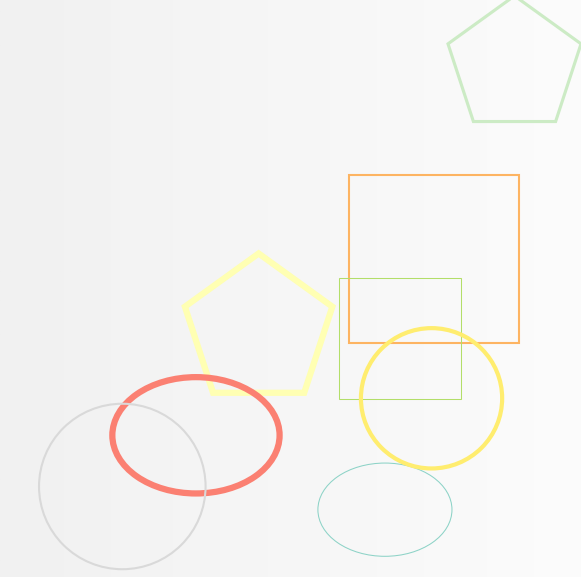[{"shape": "oval", "thickness": 0.5, "radius": 0.58, "center": [0.662, 0.117]}, {"shape": "pentagon", "thickness": 3, "radius": 0.67, "center": [0.445, 0.427]}, {"shape": "oval", "thickness": 3, "radius": 0.72, "center": [0.337, 0.245]}, {"shape": "square", "thickness": 1, "radius": 0.73, "center": [0.747, 0.55]}, {"shape": "square", "thickness": 0.5, "radius": 0.53, "center": [0.688, 0.413]}, {"shape": "circle", "thickness": 1, "radius": 0.72, "center": [0.21, 0.157]}, {"shape": "pentagon", "thickness": 1.5, "radius": 0.6, "center": [0.885, 0.886]}, {"shape": "circle", "thickness": 2, "radius": 0.61, "center": [0.742, 0.309]}]